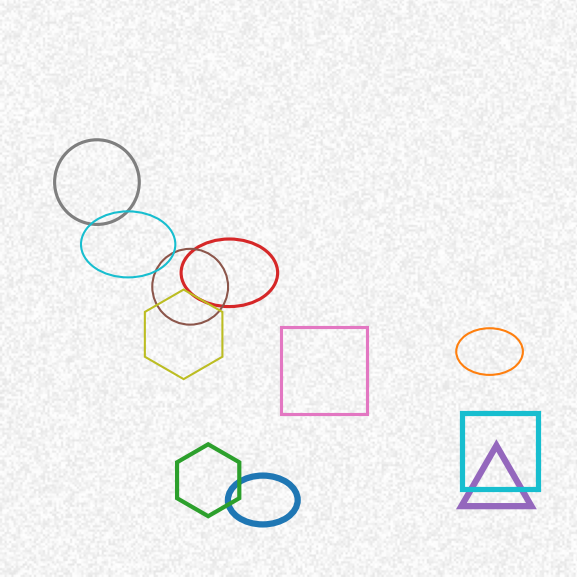[{"shape": "oval", "thickness": 3, "radius": 0.3, "center": [0.455, 0.133]}, {"shape": "oval", "thickness": 1, "radius": 0.29, "center": [0.848, 0.39]}, {"shape": "hexagon", "thickness": 2, "radius": 0.31, "center": [0.36, 0.168]}, {"shape": "oval", "thickness": 1.5, "radius": 0.42, "center": [0.397, 0.527]}, {"shape": "triangle", "thickness": 3, "radius": 0.35, "center": [0.86, 0.158]}, {"shape": "circle", "thickness": 1, "radius": 0.33, "center": [0.329, 0.503]}, {"shape": "square", "thickness": 1.5, "radius": 0.37, "center": [0.561, 0.358]}, {"shape": "circle", "thickness": 1.5, "radius": 0.37, "center": [0.168, 0.684]}, {"shape": "hexagon", "thickness": 1, "radius": 0.39, "center": [0.318, 0.42]}, {"shape": "square", "thickness": 2.5, "radius": 0.33, "center": [0.866, 0.218]}, {"shape": "oval", "thickness": 1, "radius": 0.41, "center": [0.222, 0.576]}]